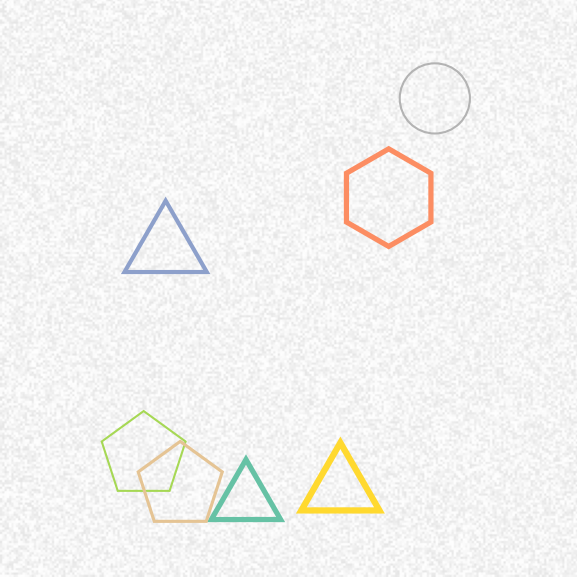[{"shape": "triangle", "thickness": 2.5, "radius": 0.35, "center": [0.426, 0.134]}, {"shape": "hexagon", "thickness": 2.5, "radius": 0.42, "center": [0.673, 0.657]}, {"shape": "triangle", "thickness": 2, "radius": 0.41, "center": [0.287, 0.569]}, {"shape": "pentagon", "thickness": 1, "radius": 0.38, "center": [0.249, 0.211]}, {"shape": "triangle", "thickness": 3, "radius": 0.39, "center": [0.589, 0.154]}, {"shape": "pentagon", "thickness": 1.5, "radius": 0.38, "center": [0.312, 0.158]}, {"shape": "circle", "thickness": 1, "radius": 0.3, "center": [0.753, 0.829]}]